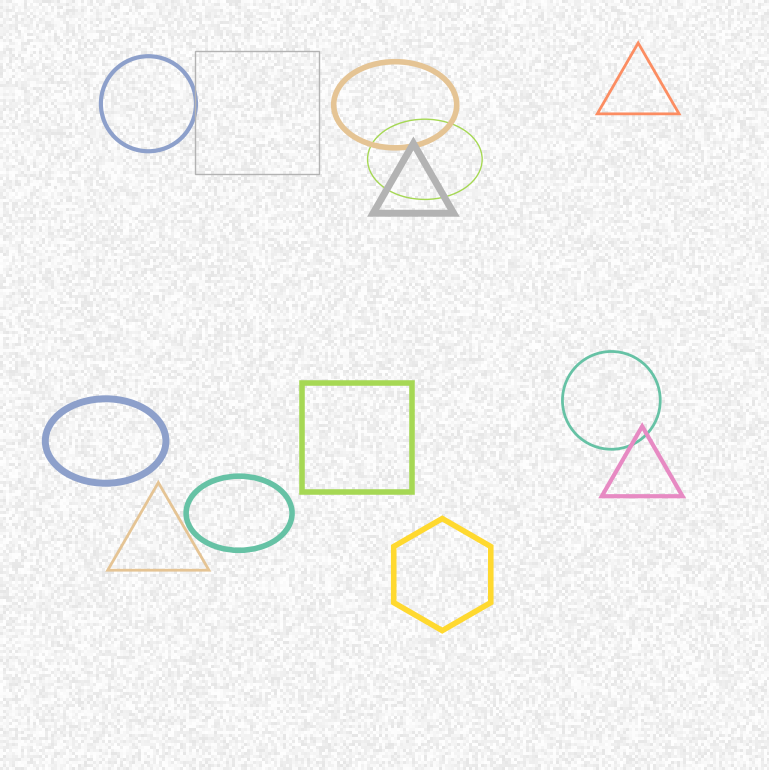[{"shape": "oval", "thickness": 2, "radius": 0.34, "center": [0.311, 0.333]}, {"shape": "circle", "thickness": 1, "radius": 0.32, "center": [0.794, 0.48]}, {"shape": "triangle", "thickness": 1, "radius": 0.31, "center": [0.829, 0.883]}, {"shape": "oval", "thickness": 2.5, "radius": 0.39, "center": [0.137, 0.427]}, {"shape": "circle", "thickness": 1.5, "radius": 0.31, "center": [0.193, 0.865]}, {"shape": "triangle", "thickness": 1.5, "radius": 0.3, "center": [0.834, 0.386]}, {"shape": "oval", "thickness": 0.5, "radius": 0.37, "center": [0.552, 0.793]}, {"shape": "square", "thickness": 2, "radius": 0.35, "center": [0.464, 0.431]}, {"shape": "hexagon", "thickness": 2, "radius": 0.36, "center": [0.574, 0.254]}, {"shape": "oval", "thickness": 2, "radius": 0.4, "center": [0.513, 0.864]}, {"shape": "triangle", "thickness": 1, "radius": 0.38, "center": [0.206, 0.297]}, {"shape": "triangle", "thickness": 2.5, "radius": 0.3, "center": [0.537, 0.753]}, {"shape": "square", "thickness": 0.5, "radius": 0.4, "center": [0.334, 0.854]}]